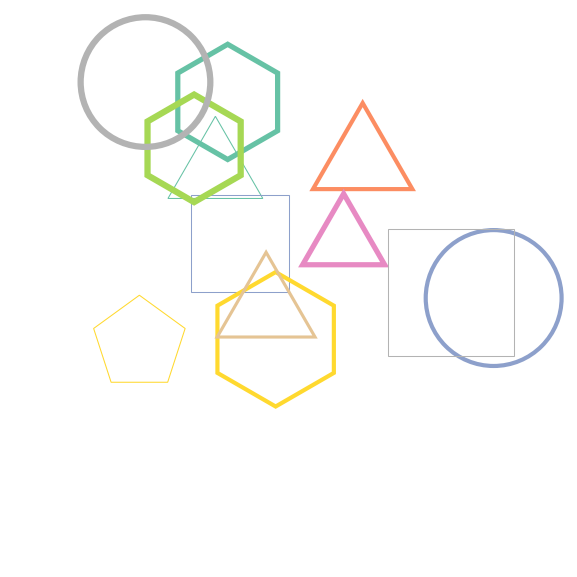[{"shape": "hexagon", "thickness": 2.5, "radius": 0.5, "center": [0.394, 0.823]}, {"shape": "triangle", "thickness": 0.5, "radius": 0.47, "center": [0.373, 0.703]}, {"shape": "triangle", "thickness": 2, "radius": 0.5, "center": [0.628, 0.721]}, {"shape": "circle", "thickness": 2, "radius": 0.59, "center": [0.855, 0.483]}, {"shape": "square", "thickness": 0.5, "radius": 0.42, "center": [0.416, 0.578]}, {"shape": "triangle", "thickness": 2.5, "radius": 0.41, "center": [0.595, 0.582]}, {"shape": "hexagon", "thickness": 3, "radius": 0.47, "center": [0.336, 0.742]}, {"shape": "pentagon", "thickness": 0.5, "radius": 0.42, "center": [0.241, 0.405]}, {"shape": "hexagon", "thickness": 2, "radius": 0.58, "center": [0.477, 0.412]}, {"shape": "triangle", "thickness": 1.5, "radius": 0.49, "center": [0.461, 0.464]}, {"shape": "circle", "thickness": 3, "radius": 0.56, "center": [0.252, 0.857]}, {"shape": "square", "thickness": 0.5, "radius": 0.55, "center": [0.781, 0.493]}]